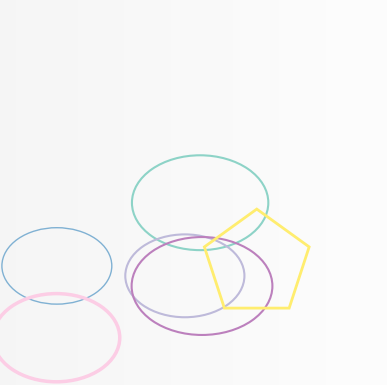[{"shape": "oval", "thickness": 1.5, "radius": 0.88, "center": [0.516, 0.473]}, {"shape": "oval", "thickness": 1.5, "radius": 0.77, "center": [0.477, 0.284]}, {"shape": "oval", "thickness": 1, "radius": 0.71, "center": [0.147, 0.309]}, {"shape": "oval", "thickness": 2.5, "radius": 0.82, "center": [0.145, 0.123]}, {"shape": "oval", "thickness": 1.5, "radius": 0.91, "center": [0.521, 0.257]}, {"shape": "pentagon", "thickness": 2, "radius": 0.71, "center": [0.663, 0.315]}]